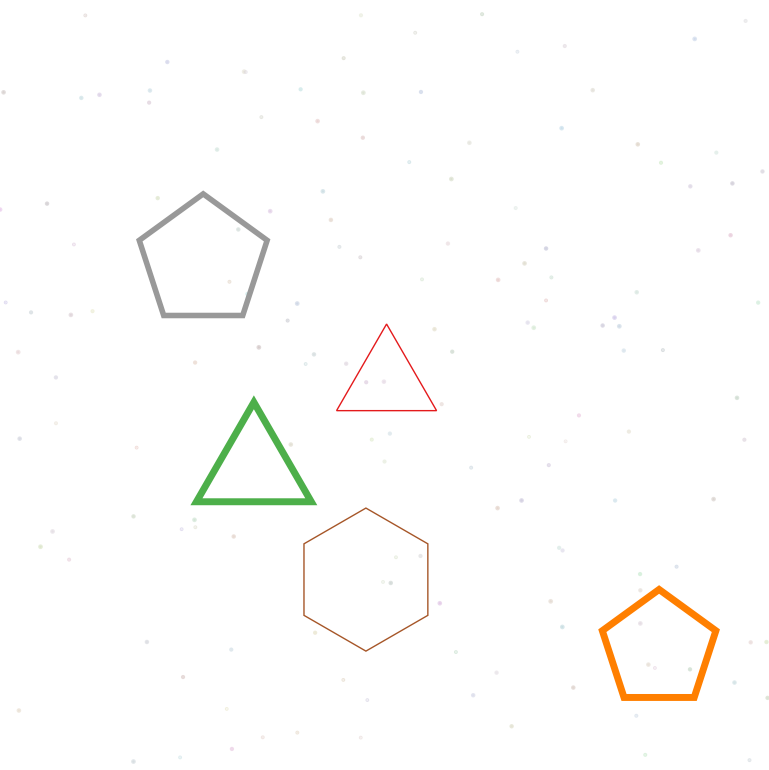[{"shape": "triangle", "thickness": 0.5, "radius": 0.37, "center": [0.502, 0.504]}, {"shape": "triangle", "thickness": 2.5, "radius": 0.43, "center": [0.33, 0.391]}, {"shape": "pentagon", "thickness": 2.5, "radius": 0.39, "center": [0.856, 0.157]}, {"shape": "hexagon", "thickness": 0.5, "radius": 0.46, "center": [0.475, 0.247]}, {"shape": "pentagon", "thickness": 2, "radius": 0.44, "center": [0.264, 0.661]}]